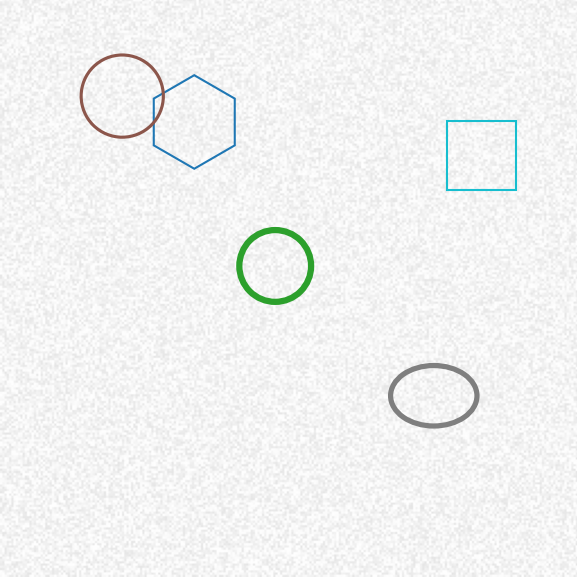[{"shape": "hexagon", "thickness": 1, "radius": 0.4, "center": [0.336, 0.788]}, {"shape": "circle", "thickness": 3, "radius": 0.31, "center": [0.477, 0.539]}, {"shape": "circle", "thickness": 1.5, "radius": 0.36, "center": [0.212, 0.833]}, {"shape": "oval", "thickness": 2.5, "radius": 0.37, "center": [0.751, 0.314]}, {"shape": "square", "thickness": 1, "radius": 0.3, "center": [0.834, 0.73]}]